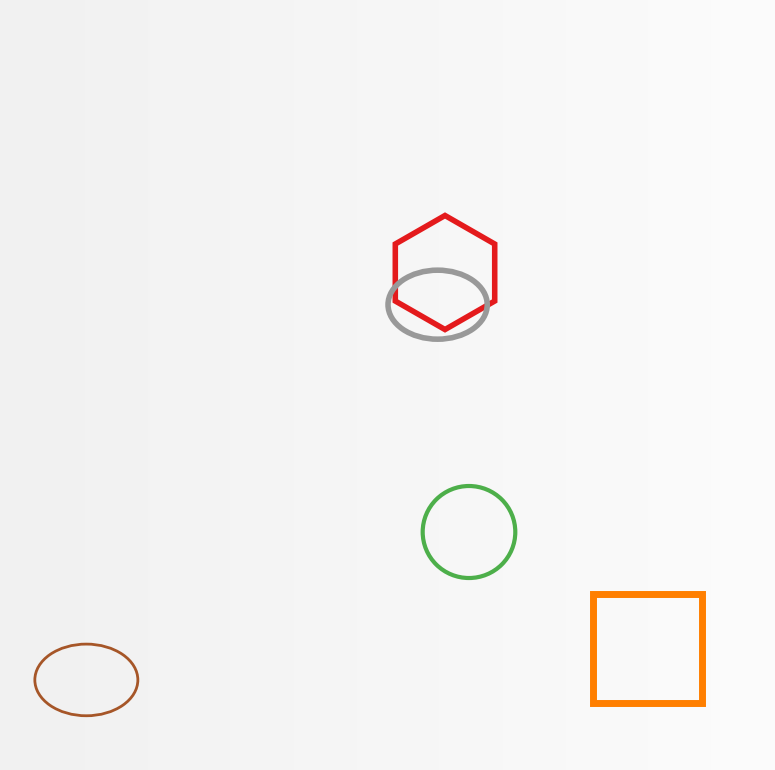[{"shape": "hexagon", "thickness": 2, "radius": 0.37, "center": [0.574, 0.646]}, {"shape": "circle", "thickness": 1.5, "radius": 0.3, "center": [0.605, 0.309]}, {"shape": "square", "thickness": 2.5, "radius": 0.35, "center": [0.835, 0.158]}, {"shape": "oval", "thickness": 1, "radius": 0.33, "center": [0.111, 0.117]}, {"shape": "oval", "thickness": 2, "radius": 0.32, "center": [0.565, 0.604]}]